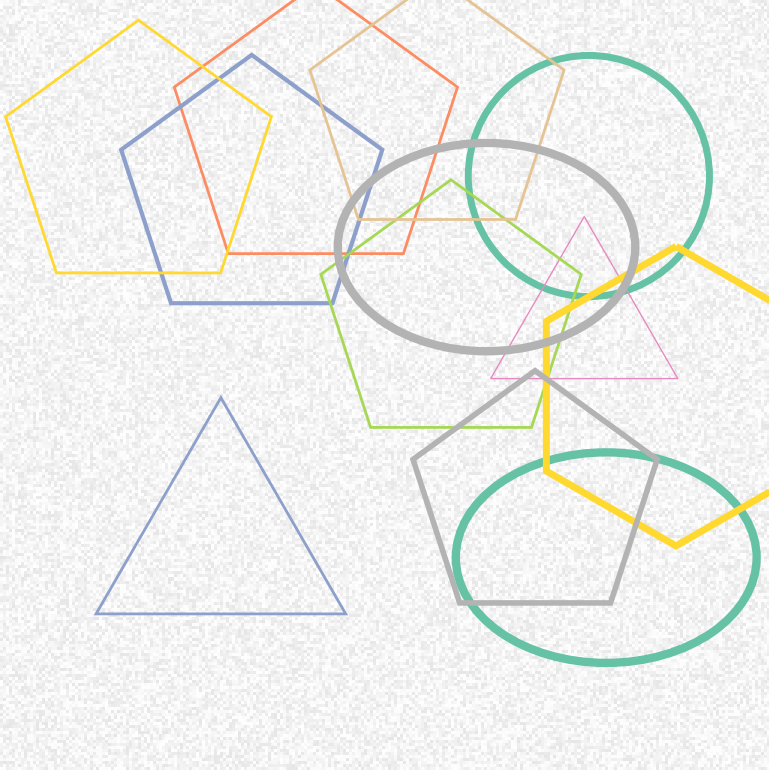[{"shape": "circle", "thickness": 2.5, "radius": 0.78, "center": [0.765, 0.771]}, {"shape": "oval", "thickness": 3, "radius": 0.98, "center": [0.787, 0.276]}, {"shape": "pentagon", "thickness": 1, "radius": 0.97, "center": [0.41, 0.827]}, {"shape": "pentagon", "thickness": 1.5, "radius": 0.89, "center": [0.327, 0.75]}, {"shape": "triangle", "thickness": 1, "radius": 0.94, "center": [0.287, 0.296]}, {"shape": "triangle", "thickness": 0.5, "radius": 0.7, "center": [0.759, 0.578]}, {"shape": "pentagon", "thickness": 1, "radius": 0.89, "center": [0.586, 0.589]}, {"shape": "hexagon", "thickness": 2.5, "radius": 0.97, "center": [0.878, 0.485]}, {"shape": "pentagon", "thickness": 1, "radius": 0.91, "center": [0.18, 0.792]}, {"shape": "pentagon", "thickness": 1, "radius": 0.87, "center": [0.568, 0.855]}, {"shape": "oval", "thickness": 3, "radius": 0.97, "center": [0.632, 0.679]}, {"shape": "pentagon", "thickness": 2, "radius": 0.83, "center": [0.695, 0.352]}]